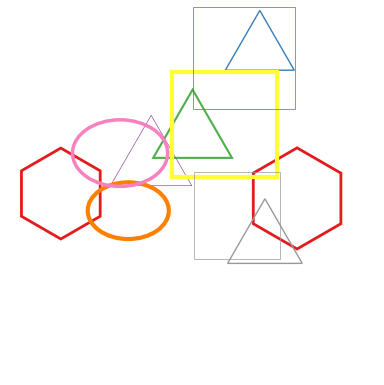[{"shape": "hexagon", "thickness": 2, "radius": 0.59, "center": [0.158, 0.497]}, {"shape": "hexagon", "thickness": 2, "radius": 0.66, "center": [0.772, 0.485]}, {"shape": "triangle", "thickness": 1, "radius": 0.52, "center": [0.675, 0.869]}, {"shape": "triangle", "thickness": 1.5, "radius": 0.59, "center": [0.5, 0.649]}, {"shape": "triangle", "thickness": 0.5, "radius": 0.61, "center": [0.393, 0.579]}, {"shape": "oval", "thickness": 3, "radius": 0.53, "center": [0.333, 0.453]}, {"shape": "square", "thickness": 3, "radius": 0.68, "center": [0.583, 0.677]}, {"shape": "square", "thickness": 0.5, "radius": 0.66, "center": [0.634, 0.849]}, {"shape": "oval", "thickness": 2.5, "radius": 0.62, "center": [0.312, 0.602]}, {"shape": "triangle", "thickness": 1, "radius": 0.56, "center": [0.688, 0.372]}, {"shape": "square", "thickness": 0.5, "radius": 0.56, "center": [0.616, 0.44]}]